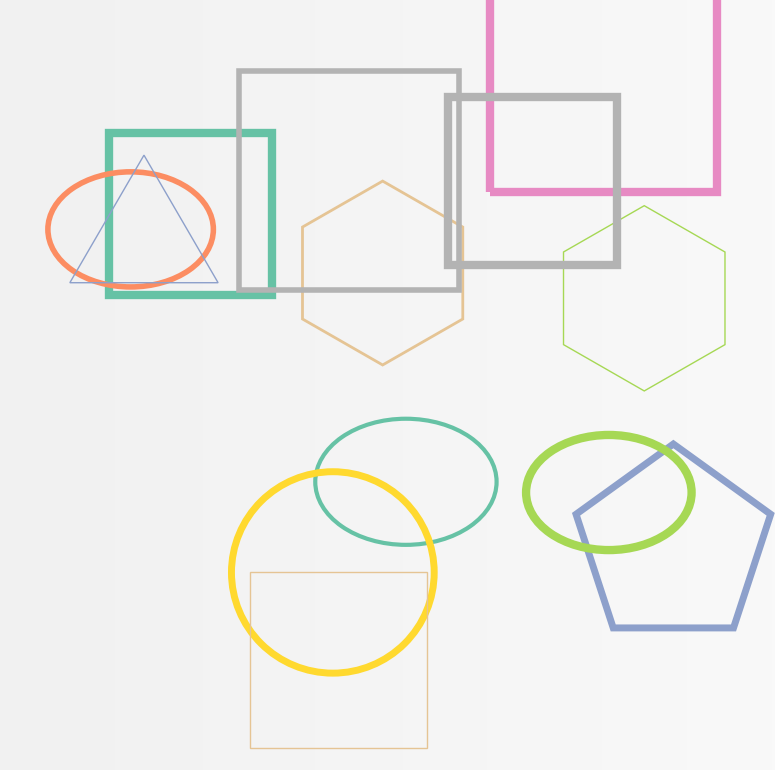[{"shape": "square", "thickness": 3, "radius": 0.53, "center": [0.246, 0.722]}, {"shape": "oval", "thickness": 1.5, "radius": 0.58, "center": [0.524, 0.374]}, {"shape": "oval", "thickness": 2, "radius": 0.53, "center": [0.169, 0.702]}, {"shape": "pentagon", "thickness": 2.5, "radius": 0.66, "center": [0.869, 0.291]}, {"shape": "triangle", "thickness": 0.5, "radius": 0.55, "center": [0.186, 0.688]}, {"shape": "square", "thickness": 3, "radius": 0.73, "center": [0.778, 0.896]}, {"shape": "oval", "thickness": 3, "radius": 0.53, "center": [0.786, 0.36]}, {"shape": "hexagon", "thickness": 0.5, "radius": 0.6, "center": [0.831, 0.613]}, {"shape": "circle", "thickness": 2.5, "radius": 0.65, "center": [0.429, 0.257]}, {"shape": "hexagon", "thickness": 1, "radius": 0.6, "center": [0.494, 0.645]}, {"shape": "square", "thickness": 0.5, "radius": 0.57, "center": [0.437, 0.142]}, {"shape": "square", "thickness": 2, "radius": 0.71, "center": [0.45, 0.766]}, {"shape": "square", "thickness": 3, "radius": 0.55, "center": [0.687, 0.765]}]